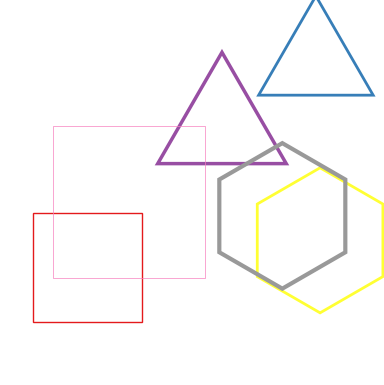[{"shape": "square", "thickness": 1, "radius": 0.71, "center": [0.227, 0.305]}, {"shape": "triangle", "thickness": 2, "radius": 0.86, "center": [0.82, 0.839]}, {"shape": "triangle", "thickness": 2.5, "radius": 0.96, "center": [0.577, 0.671]}, {"shape": "hexagon", "thickness": 2, "radius": 0.94, "center": [0.831, 0.376]}, {"shape": "square", "thickness": 0.5, "radius": 0.99, "center": [0.336, 0.475]}, {"shape": "hexagon", "thickness": 3, "radius": 0.94, "center": [0.733, 0.439]}]